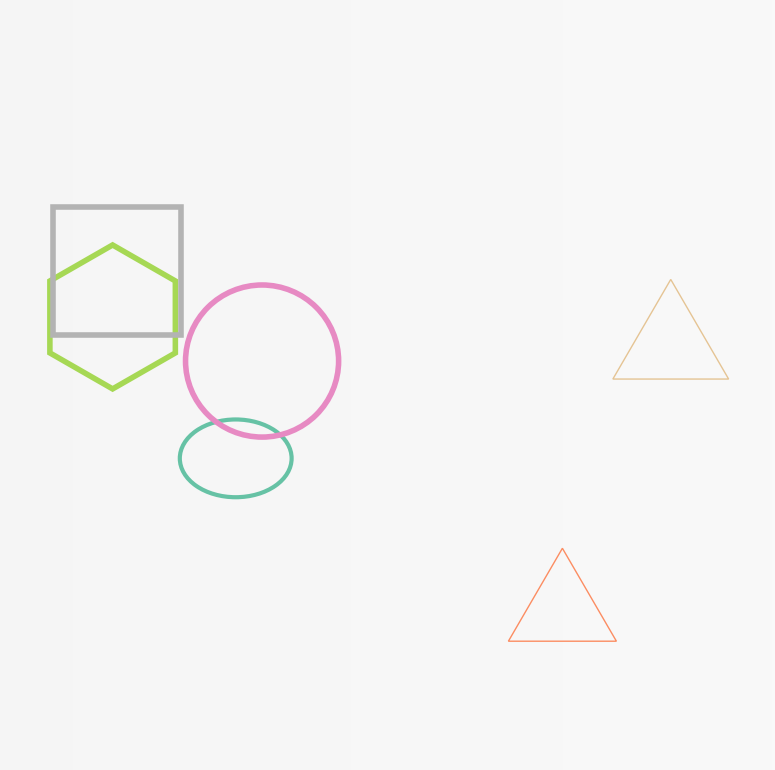[{"shape": "oval", "thickness": 1.5, "radius": 0.36, "center": [0.304, 0.405]}, {"shape": "triangle", "thickness": 0.5, "radius": 0.4, "center": [0.726, 0.207]}, {"shape": "circle", "thickness": 2, "radius": 0.49, "center": [0.338, 0.531]}, {"shape": "hexagon", "thickness": 2, "radius": 0.47, "center": [0.145, 0.588]}, {"shape": "triangle", "thickness": 0.5, "radius": 0.43, "center": [0.865, 0.551]}, {"shape": "square", "thickness": 2, "radius": 0.41, "center": [0.151, 0.648]}]